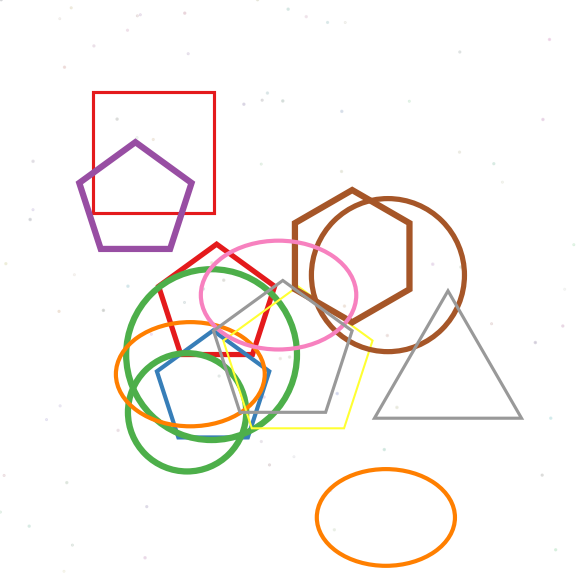[{"shape": "square", "thickness": 1.5, "radius": 0.52, "center": [0.266, 0.735]}, {"shape": "pentagon", "thickness": 2.5, "radius": 0.53, "center": [0.375, 0.471]}, {"shape": "pentagon", "thickness": 2, "radius": 0.51, "center": [0.369, 0.324]}, {"shape": "circle", "thickness": 3, "radius": 0.51, "center": [0.324, 0.285]}, {"shape": "circle", "thickness": 3, "radius": 0.74, "center": [0.366, 0.385]}, {"shape": "pentagon", "thickness": 3, "radius": 0.51, "center": [0.234, 0.651]}, {"shape": "oval", "thickness": 2, "radius": 0.6, "center": [0.668, 0.103]}, {"shape": "oval", "thickness": 2, "radius": 0.64, "center": [0.33, 0.351]}, {"shape": "pentagon", "thickness": 1, "radius": 0.68, "center": [0.516, 0.367]}, {"shape": "circle", "thickness": 2.5, "radius": 0.66, "center": [0.672, 0.523]}, {"shape": "hexagon", "thickness": 3, "radius": 0.57, "center": [0.61, 0.556]}, {"shape": "oval", "thickness": 2, "radius": 0.67, "center": [0.482, 0.488]}, {"shape": "triangle", "thickness": 1.5, "radius": 0.74, "center": [0.776, 0.348]}, {"shape": "pentagon", "thickness": 1.5, "radius": 0.63, "center": [0.49, 0.387]}]